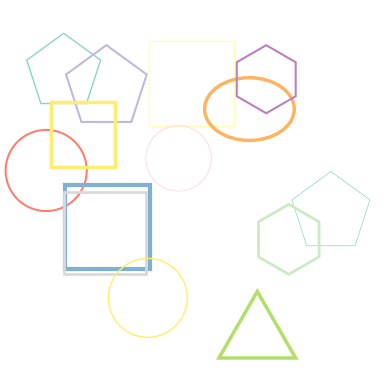[{"shape": "pentagon", "thickness": 0.5, "radius": 0.53, "center": [0.859, 0.448]}, {"shape": "pentagon", "thickness": 1, "radius": 0.5, "center": [0.165, 0.813]}, {"shape": "square", "thickness": 1, "radius": 0.55, "center": [0.498, 0.783]}, {"shape": "pentagon", "thickness": 1.5, "radius": 0.55, "center": [0.276, 0.772]}, {"shape": "circle", "thickness": 1.5, "radius": 0.53, "center": [0.12, 0.557]}, {"shape": "square", "thickness": 3, "radius": 0.55, "center": [0.279, 0.411]}, {"shape": "oval", "thickness": 2.5, "radius": 0.58, "center": [0.648, 0.717]}, {"shape": "triangle", "thickness": 2.5, "radius": 0.58, "center": [0.668, 0.128]}, {"shape": "circle", "thickness": 0.5, "radius": 0.42, "center": [0.464, 0.589]}, {"shape": "square", "thickness": 2, "radius": 0.53, "center": [0.272, 0.396]}, {"shape": "hexagon", "thickness": 1.5, "radius": 0.44, "center": [0.692, 0.794]}, {"shape": "hexagon", "thickness": 2, "radius": 0.45, "center": [0.75, 0.378]}, {"shape": "square", "thickness": 2.5, "radius": 0.42, "center": [0.216, 0.65]}, {"shape": "circle", "thickness": 1, "radius": 0.51, "center": [0.384, 0.226]}]